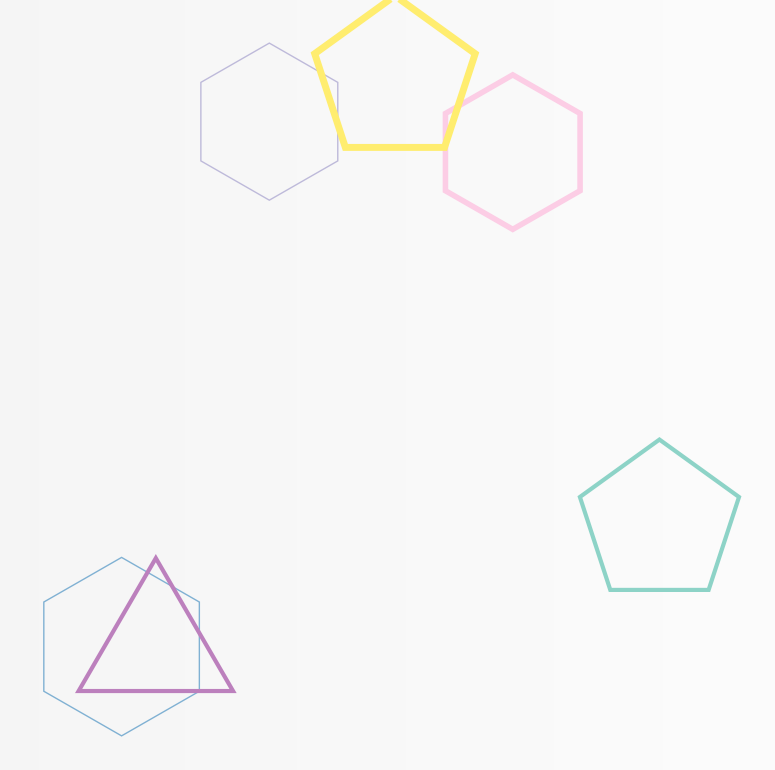[{"shape": "pentagon", "thickness": 1.5, "radius": 0.54, "center": [0.851, 0.321]}, {"shape": "hexagon", "thickness": 0.5, "radius": 0.51, "center": [0.348, 0.842]}, {"shape": "hexagon", "thickness": 0.5, "radius": 0.58, "center": [0.157, 0.16]}, {"shape": "hexagon", "thickness": 2, "radius": 0.5, "center": [0.662, 0.802]}, {"shape": "triangle", "thickness": 1.5, "radius": 0.58, "center": [0.201, 0.16]}, {"shape": "pentagon", "thickness": 2.5, "radius": 0.54, "center": [0.51, 0.897]}]